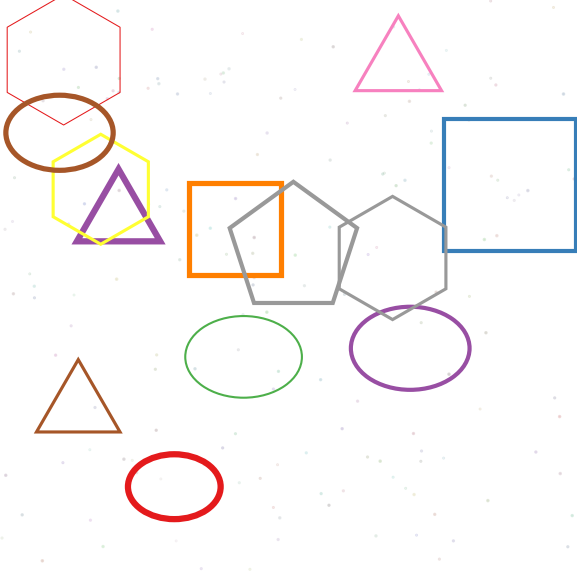[{"shape": "oval", "thickness": 3, "radius": 0.4, "center": [0.302, 0.156]}, {"shape": "hexagon", "thickness": 0.5, "radius": 0.56, "center": [0.11, 0.896]}, {"shape": "square", "thickness": 2, "radius": 0.57, "center": [0.883, 0.679]}, {"shape": "oval", "thickness": 1, "radius": 0.51, "center": [0.422, 0.381]}, {"shape": "oval", "thickness": 2, "radius": 0.51, "center": [0.71, 0.396]}, {"shape": "triangle", "thickness": 3, "radius": 0.42, "center": [0.205, 0.623]}, {"shape": "square", "thickness": 2.5, "radius": 0.4, "center": [0.407, 0.603]}, {"shape": "hexagon", "thickness": 1.5, "radius": 0.48, "center": [0.174, 0.671]}, {"shape": "oval", "thickness": 2.5, "radius": 0.46, "center": [0.103, 0.769]}, {"shape": "triangle", "thickness": 1.5, "radius": 0.42, "center": [0.136, 0.293]}, {"shape": "triangle", "thickness": 1.5, "radius": 0.43, "center": [0.69, 0.885]}, {"shape": "pentagon", "thickness": 2, "radius": 0.58, "center": [0.508, 0.568]}, {"shape": "hexagon", "thickness": 1.5, "radius": 0.53, "center": [0.68, 0.552]}]